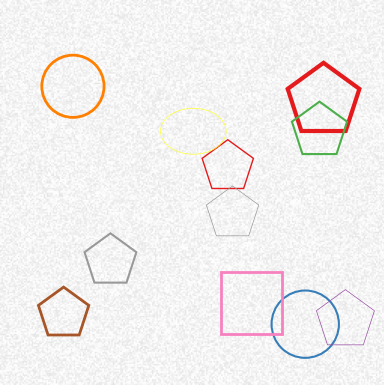[{"shape": "pentagon", "thickness": 3, "radius": 0.49, "center": [0.84, 0.739]}, {"shape": "pentagon", "thickness": 1, "radius": 0.35, "center": [0.592, 0.567]}, {"shape": "circle", "thickness": 1.5, "radius": 0.44, "center": [0.793, 0.158]}, {"shape": "pentagon", "thickness": 1.5, "radius": 0.38, "center": [0.83, 0.661]}, {"shape": "pentagon", "thickness": 0.5, "radius": 0.4, "center": [0.897, 0.168]}, {"shape": "circle", "thickness": 2, "radius": 0.4, "center": [0.189, 0.776]}, {"shape": "oval", "thickness": 0.5, "radius": 0.43, "center": [0.502, 0.659]}, {"shape": "pentagon", "thickness": 2, "radius": 0.34, "center": [0.165, 0.186]}, {"shape": "square", "thickness": 2, "radius": 0.4, "center": [0.653, 0.213]}, {"shape": "pentagon", "thickness": 1.5, "radius": 0.35, "center": [0.287, 0.323]}, {"shape": "pentagon", "thickness": 0.5, "radius": 0.36, "center": [0.604, 0.445]}]